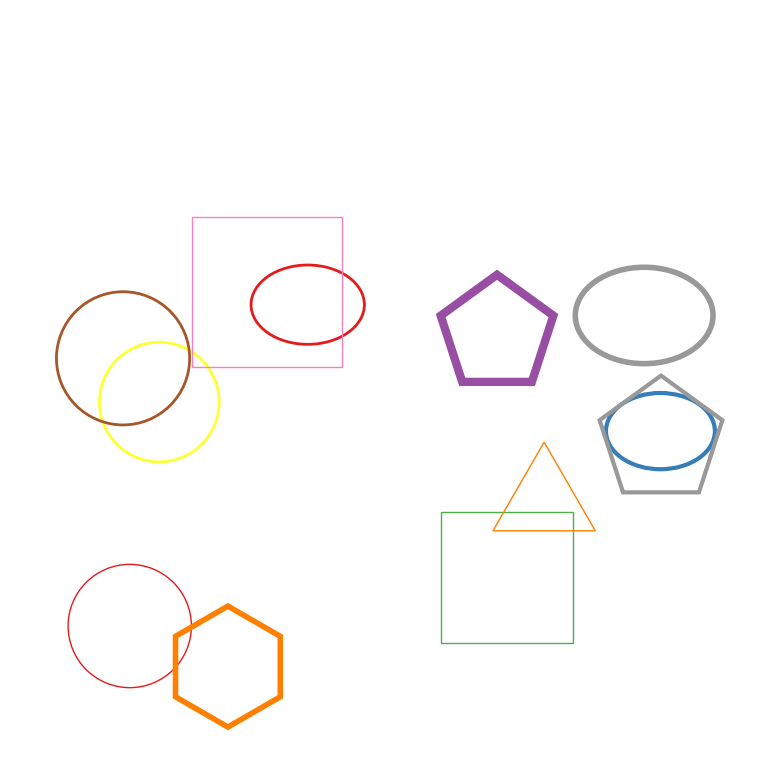[{"shape": "oval", "thickness": 1, "radius": 0.37, "center": [0.4, 0.604]}, {"shape": "circle", "thickness": 0.5, "radius": 0.4, "center": [0.169, 0.187]}, {"shape": "oval", "thickness": 1.5, "radius": 0.35, "center": [0.858, 0.44]}, {"shape": "square", "thickness": 0.5, "radius": 0.43, "center": [0.659, 0.25]}, {"shape": "pentagon", "thickness": 3, "radius": 0.38, "center": [0.646, 0.566]}, {"shape": "hexagon", "thickness": 2, "radius": 0.39, "center": [0.296, 0.134]}, {"shape": "triangle", "thickness": 0.5, "radius": 0.38, "center": [0.707, 0.349]}, {"shape": "circle", "thickness": 1, "radius": 0.39, "center": [0.207, 0.478]}, {"shape": "circle", "thickness": 1, "radius": 0.43, "center": [0.16, 0.535]}, {"shape": "square", "thickness": 0.5, "radius": 0.49, "center": [0.347, 0.621]}, {"shape": "pentagon", "thickness": 1.5, "radius": 0.42, "center": [0.858, 0.428]}, {"shape": "oval", "thickness": 2, "radius": 0.45, "center": [0.837, 0.59]}]